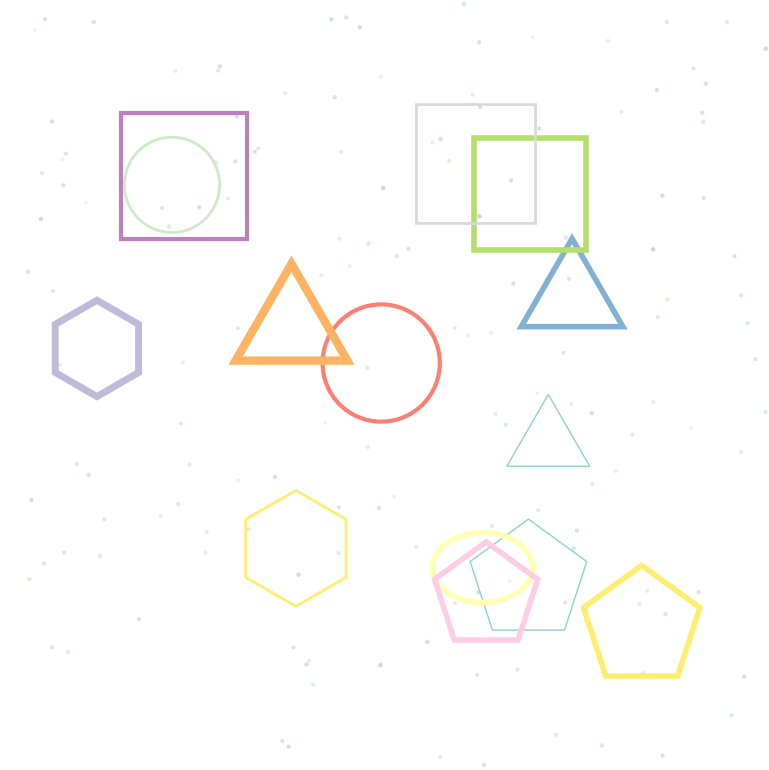[{"shape": "triangle", "thickness": 0.5, "radius": 0.31, "center": [0.712, 0.426]}, {"shape": "pentagon", "thickness": 0.5, "radius": 0.4, "center": [0.686, 0.246]}, {"shape": "oval", "thickness": 2, "radius": 0.32, "center": [0.627, 0.263]}, {"shape": "hexagon", "thickness": 2.5, "radius": 0.31, "center": [0.126, 0.548]}, {"shape": "circle", "thickness": 1.5, "radius": 0.38, "center": [0.495, 0.529]}, {"shape": "triangle", "thickness": 2, "radius": 0.38, "center": [0.743, 0.614]}, {"shape": "triangle", "thickness": 3, "radius": 0.42, "center": [0.379, 0.574]}, {"shape": "square", "thickness": 2, "radius": 0.36, "center": [0.689, 0.748]}, {"shape": "pentagon", "thickness": 2, "radius": 0.35, "center": [0.631, 0.226]}, {"shape": "square", "thickness": 1, "radius": 0.39, "center": [0.618, 0.787]}, {"shape": "square", "thickness": 1.5, "radius": 0.41, "center": [0.239, 0.771]}, {"shape": "circle", "thickness": 1, "radius": 0.31, "center": [0.223, 0.76]}, {"shape": "pentagon", "thickness": 2, "radius": 0.4, "center": [0.833, 0.186]}, {"shape": "hexagon", "thickness": 1, "radius": 0.38, "center": [0.384, 0.288]}]